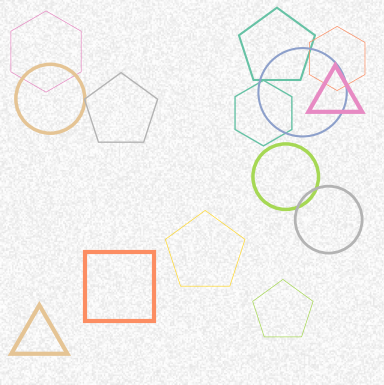[{"shape": "pentagon", "thickness": 1.5, "radius": 0.52, "center": [0.719, 0.876]}, {"shape": "hexagon", "thickness": 1, "radius": 0.43, "center": [0.684, 0.706]}, {"shape": "square", "thickness": 3, "radius": 0.44, "center": [0.31, 0.255]}, {"shape": "hexagon", "thickness": 0.5, "radius": 0.42, "center": [0.876, 0.848]}, {"shape": "circle", "thickness": 1.5, "radius": 0.57, "center": [0.786, 0.76]}, {"shape": "hexagon", "thickness": 0.5, "radius": 0.53, "center": [0.12, 0.866]}, {"shape": "triangle", "thickness": 3, "radius": 0.4, "center": [0.871, 0.75]}, {"shape": "circle", "thickness": 2.5, "radius": 0.43, "center": [0.742, 0.541]}, {"shape": "pentagon", "thickness": 0.5, "radius": 0.41, "center": [0.735, 0.192]}, {"shape": "pentagon", "thickness": 0.5, "radius": 0.54, "center": [0.533, 0.345]}, {"shape": "triangle", "thickness": 3, "radius": 0.42, "center": [0.102, 0.123]}, {"shape": "circle", "thickness": 2.5, "radius": 0.45, "center": [0.131, 0.743]}, {"shape": "circle", "thickness": 2, "radius": 0.43, "center": [0.854, 0.429]}, {"shape": "pentagon", "thickness": 1, "radius": 0.5, "center": [0.314, 0.711]}]